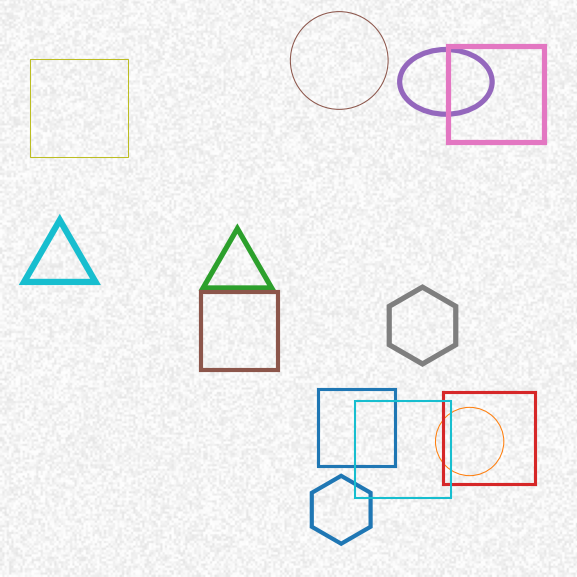[{"shape": "hexagon", "thickness": 2, "radius": 0.29, "center": [0.591, 0.116]}, {"shape": "square", "thickness": 1.5, "radius": 0.33, "center": [0.617, 0.259]}, {"shape": "circle", "thickness": 0.5, "radius": 0.3, "center": [0.813, 0.235]}, {"shape": "triangle", "thickness": 2.5, "radius": 0.34, "center": [0.411, 0.535]}, {"shape": "square", "thickness": 1.5, "radius": 0.4, "center": [0.847, 0.241]}, {"shape": "oval", "thickness": 2.5, "radius": 0.4, "center": [0.772, 0.857]}, {"shape": "circle", "thickness": 0.5, "radius": 0.42, "center": [0.587, 0.894]}, {"shape": "square", "thickness": 2, "radius": 0.33, "center": [0.415, 0.426]}, {"shape": "square", "thickness": 2.5, "radius": 0.41, "center": [0.859, 0.836]}, {"shape": "hexagon", "thickness": 2.5, "radius": 0.33, "center": [0.732, 0.435]}, {"shape": "square", "thickness": 0.5, "radius": 0.42, "center": [0.136, 0.812]}, {"shape": "triangle", "thickness": 3, "radius": 0.36, "center": [0.104, 0.547]}, {"shape": "square", "thickness": 1, "radius": 0.42, "center": [0.698, 0.221]}]